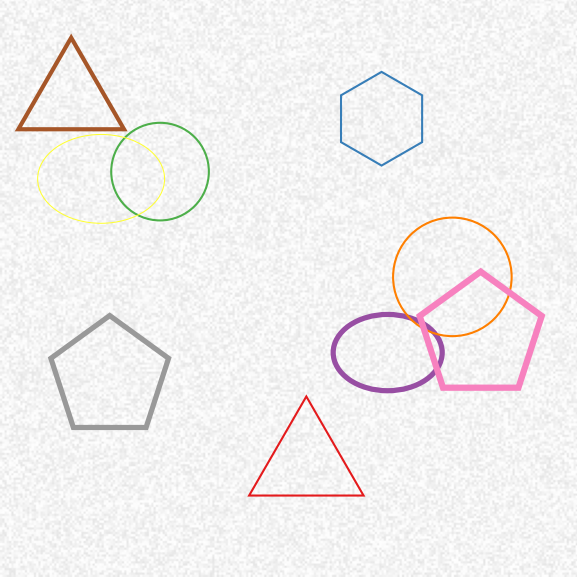[{"shape": "triangle", "thickness": 1, "radius": 0.57, "center": [0.53, 0.198]}, {"shape": "hexagon", "thickness": 1, "radius": 0.41, "center": [0.661, 0.794]}, {"shape": "circle", "thickness": 1, "radius": 0.42, "center": [0.277, 0.702]}, {"shape": "oval", "thickness": 2.5, "radius": 0.47, "center": [0.671, 0.389]}, {"shape": "circle", "thickness": 1, "radius": 0.51, "center": [0.783, 0.52]}, {"shape": "oval", "thickness": 0.5, "radius": 0.55, "center": [0.175, 0.689]}, {"shape": "triangle", "thickness": 2, "radius": 0.53, "center": [0.123, 0.828]}, {"shape": "pentagon", "thickness": 3, "radius": 0.56, "center": [0.832, 0.418]}, {"shape": "pentagon", "thickness": 2.5, "radius": 0.54, "center": [0.19, 0.346]}]